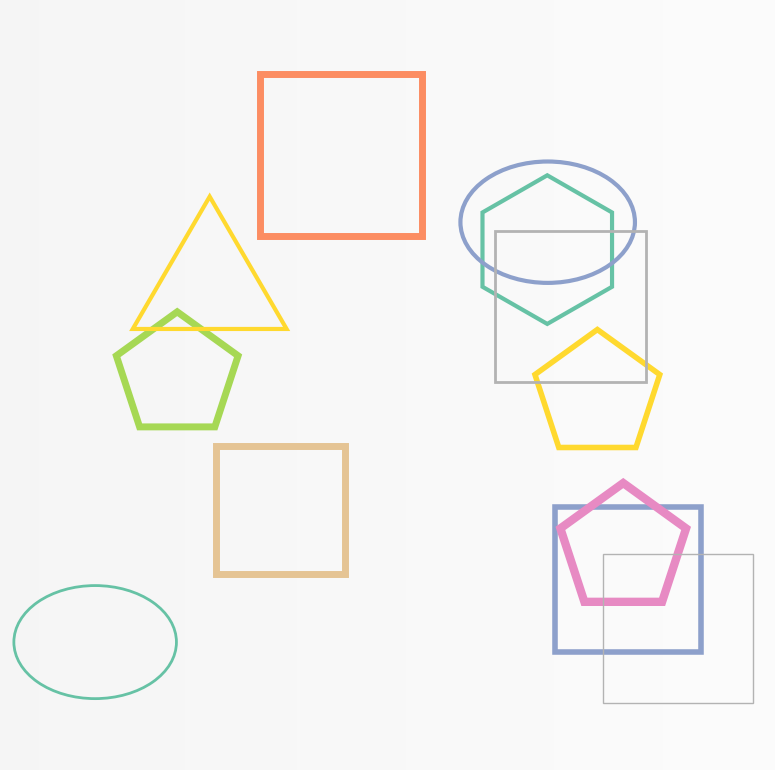[{"shape": "hexagon", "thickness": 1.5, "radius": 0.48, "center": [0.706, 0.676]}, {"shape": "oval", "thickness": 1, "radius": 0.52, "center": [0.123, 0.166]}, {"shape": "square", "thickness": 2.5, "radius": 0.53, "center": [0.44, 0.798]}, {"shape": "oval", "thickness": 1.5, "radius": 0.56, "center": [0.707, 0.711]}, {"shape": "square", "thickness": 2, "radius": 0.47, "center": [0.81, 0.248]}, {"shape": "pentagon", "thickness": 3, "radius": 0.43, "center": [0.804, 0.287]}, {"shape": "pentagon", "thickness": 2.5, "radius": 0.41, "center": [0.229, 0.512]}, {"shape": "triangle", "thickness": 1.5, "radius": 0.57, "center": [0.271, 0.63]}, {"shape": "pentagon", "thickness": 2, "radius": 0.42, "center": [0.771, 0.487]}, {"shape": "square", "thickness": 2.5, "radius": 0.41, "center": [0.362, 0.338]}, {"shape": "square", "thickness": 0.5, "radius": 0.48, "center": [0.875, 0.184]}, {"shape": "square", "thickness": 1, "radius": 0.49, "center": [0.736, 0.602]}]